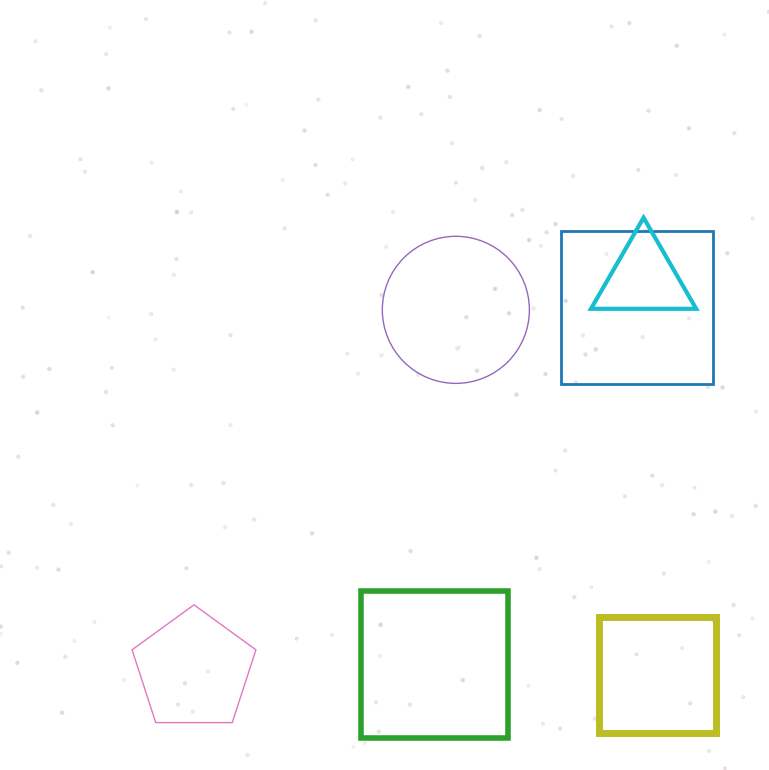[{"shape": "square", "thickness": 1, "radius": 0.5, "center": [0.827, 0.6]}, {"shape": "square", "thickness": 2, "radius": 0.48, "center": [0.565, 0.137]}, {"shape": "circle", "thickness": 0.5, "radius": 0.48, "center": [0.592, 0.598]}, {"shape": "pentagon", "thickness": 0.5, "radius": 0.42, "center": [0.252, 0.13]}, {"shape": "square", "thickness": 2.5, "radius": 0.38, "center": [0.854, 0.123]}, {"shape": "triangle", "thickness": 1.5, "radius": 0.39, "center": [0.836, 0.638]}]